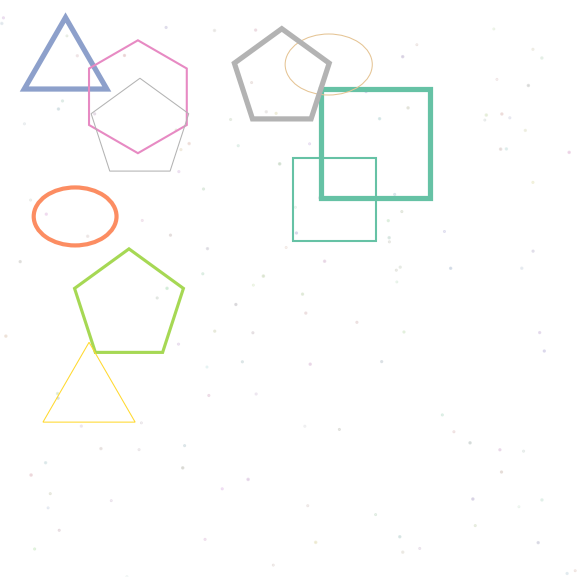[{"shape": "square", "thickness": 2.5, "radius": 0.47, "center": [0.65, 0.751]}, {"shape": "square", "thickness": 1, "radius": 0.36, "center": [0.579, 0.653]}, {"shape": "oval", "thickness": 2, "radius": 0.36, "center": [0.13, 0.624]}, {"shape": "triangle", "thickness": 2.5, "radius": 0.41, "center": [0.113, 0.886]}, {"shape": "hexagon", "thickness": 1, "radius": 0.49, "center": [0.239, 0.832]}, {"shape": "pentagon", "thickness": 1.5, "radius": 0.5, "center": [0.223, 0.469]}, {"shape": "triangle", "thickness": 0.5, "radius": 0.46, "center": [0.154, 0.314]}, {"shape": "oval", "thickness": 0.5, "radius": 0.38, "center": [0.569, 0.887]}, {"shape": "pentagon", "thickness": 2.5, "radius": 0.43, "center": [0.488, 0.863]}, {"shape": "pentagon", "thickness": 0.5, "radius": 0.44, "center": [0.242, 0.775]}]